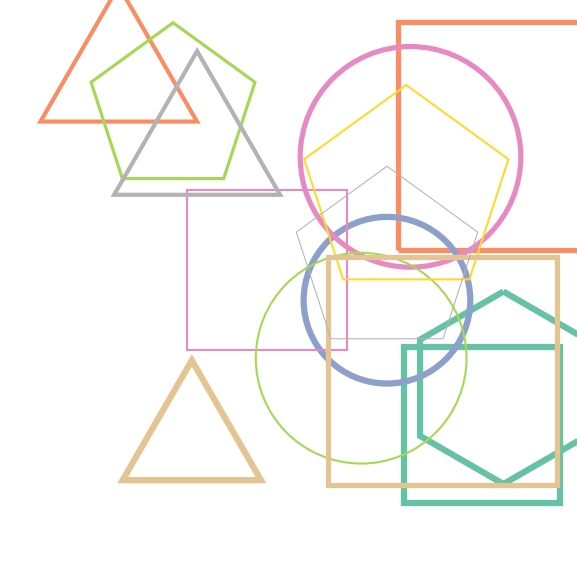[{"shape": "hexagon", "thickness": 3, "radius": 0.83, "center": [0.872, 0.328]}, {"shape": "square", "thickness": 3, "radius": 0.68, "center": [0.834, 0.263]}, {"shape": "square", "thickness": 2.5, "radius": 0.99, "center": [0.887, 0.764]}, {"shape": "triangle", "thickness": 2, "radius": 0.78, "center": [0.206, 0.867]}, {"shape": "circle", "thickness": 3, "radius": 0.72, "center": [0.67, 0.479]}, {"shape": "circle", "thickness": 2.5, "radius": 0.96, "center": [0.711, 0.728]}, {"shape": "square", "thickness": 1, "radius": 0.69, "center": [0.463, 0.532]}, {"shape": "pentagon", "thickness": 1.5, "radius": 0.75, "center": [0.3, 0.811]}, {"shape": "circle", "thickness": 1, "radius": 0.91, "center": [0.625, 0.379]}, {"shape": "pentagon", "thickness": 1, "radius": 0.93, "center": [0.704, 0.666]}, {"shape": "triangle", "thickness": 3, "radius": 0.69, "center": [0.332, 0.237]}, {"shape": "square", "thickness": 2.5, "radius": 0.99, "center": [0.766, 0.357]}, {"shape": "triangle", "thickness": 2, "radius": 0.83, "center": [0.341, 0.745]}, {"shape": "pentagon", "thickness": 0.5, "radius": 0.83, "center": [0.67, 0.546]}]